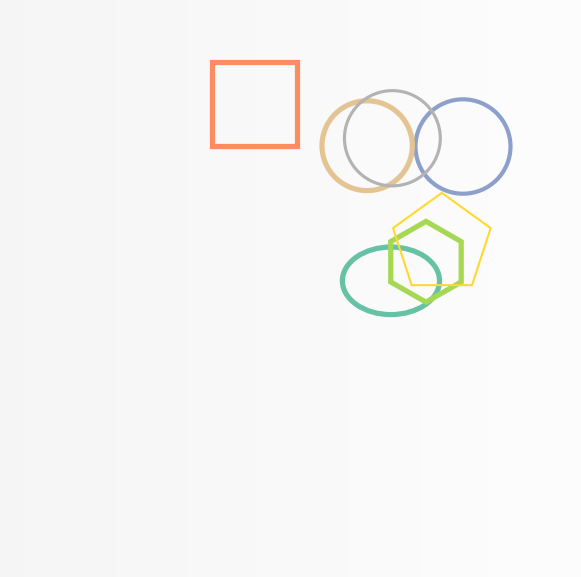[{"shape": "oval", "thickness": 2.5, "radius": 0.42, "center": [0.673, 0.513]}, {"shape": "square", "thickness": 2.5, "radius": 0.37, "center": [0.438, 0.819]}, {"shape": "circle", "thickness": 2, "radius": 0.41, "center": [0.797, 0.745]}, {"shape": "hexagon", "thickness": 2.5, "radius": 0.35, "center": [0.733, 0.546]}, {"shape": "pentagon", "thickness": 1, "radius": 0.44, "center": [0.76, 0.577]}, {"shape": "circle", "thickness": 2.5, "radius": 0.39, "center": [0.632, 0.747]}, {"shape": "circle", "thickness": 1.5, "radius": 0.41, "center": [0.675, 0.76]}]